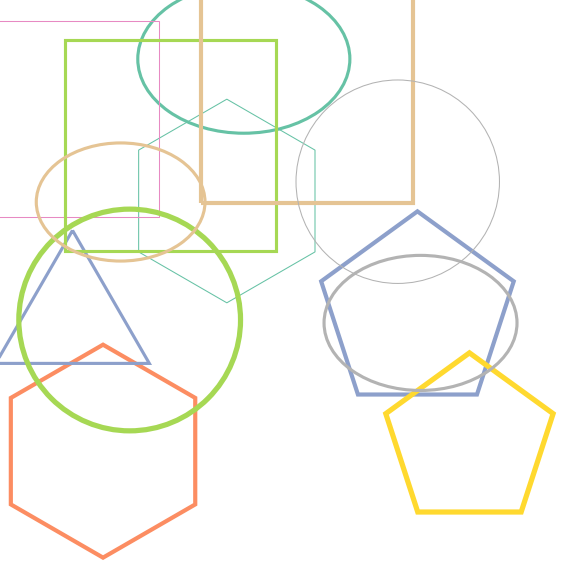[{"shape": "hexagon", "thickness": 0.5, "radius": 0.88, "center": [0.393, 0.651]}, {"shape": "oval", "thickness": 1.5, "radius": 0.92, "center": [0.422, 0.897]}, {"shape": "hexagon", "thickness": 2, "radius": 0.92, "center": [0.178, 0.218]}, {"shape": "pentagon", "thickness": 2, "radius": 0.88, "center": [0.723, 0.458]}, {"shape": "triangle", "thickness": 1.5, "radius": 0.77, "center": [0.126, 0.447]}, {"shape": "square", "thickness": 0.5, "radius": 0.85, "center": [0.105, 0.793]}, {"shape": "square", "thickness": 1.5, "radius": 0.91, "center": [0.296, 0.747]}, {"shape": "circle", "thickness": 2.5, "radius": 0.96, "center": [0.225, 0.445]}, {"shape": "pentagon", "thickness": 2.5, "radius": 0.76, "center": [0.813, 0.236]}, {"shape": "square", "thickness": 2, "radius": 0.92, "center": [0.532, 0.832]}, {"shape": "oval", "thickness": 1.5, "radius": 0.73, "center": [0.209, 0.649]}, {"shape": "oval", "thickness": 1.5, "radius": 0.84, "center": [0.728, 0.44]}, {"shape": "circle", "thickness": 0.5, "radius": 0.88, "center": [0.689, 0.684]}]